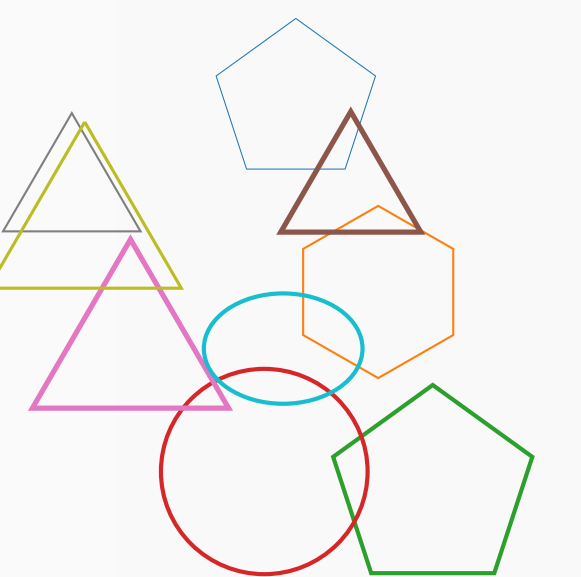[{"shape": "pentagon", "thickness": 0.5, "radius": 0.72, "center": [0.509, 0.823]}, {"shape": "hexagon", "thickness": 1, "radius": 0.75, "center": [0.651, 0.494]}, {"shape": "pentagon", "thickness": 2, "radius": 0.9, "center": [0.744, 0.152]}, {"shape": "circle", "thickness": 2, "radius": 0.89, "center": [0.455, 0.183]}, {"shape": "triangle", "thickness": 2.5, "radius": 0.7, "center": [0.603, 0.667]}, {"shape": "triangle", "thickness": 2.5, "radius": 0.97, "center": [0.225, 0.39]}, {"shape": "triangle", "thickness": 1, "radius": 0.68, "center": [0.124, 0.667]}, {"shape": "triangle", "thickness": 1.5, "radius": 0.96, "center": [0.146, 0.596]}, {"shape": "oval", "thickness": 2, "radius": 0.68, "center": [0.487, 0.396]}]